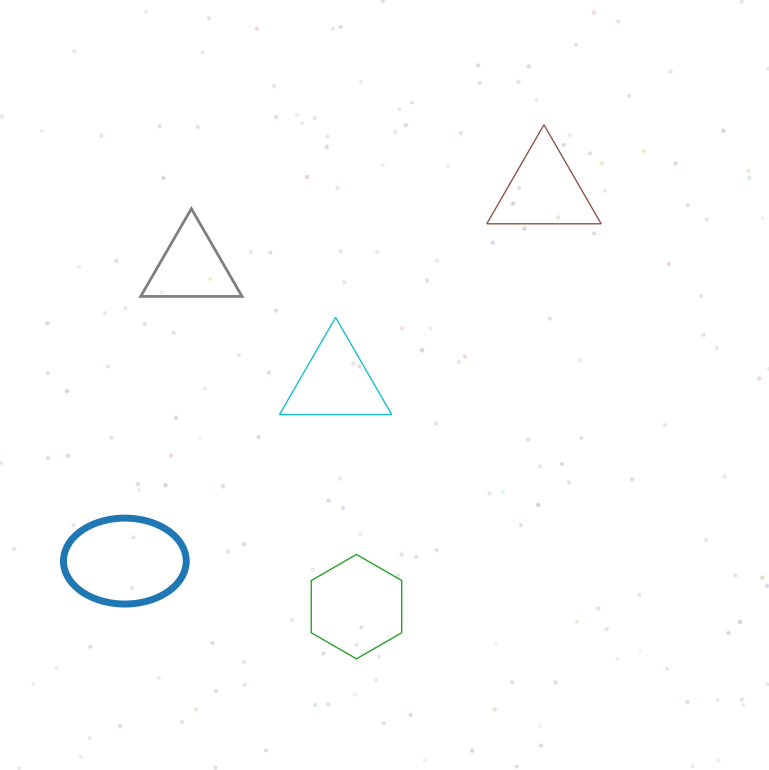[{"shape": "oval", "thickness": 2.5, "radius": 0.4, "center": [0.162, 0.271]}, {"shape": "hexagon", "thickness": 0.5, "radius": 0.34, "center": [0.463, 0.212]}, {"shape": "triangle", "thickness": 0.5, "radius": 0.43, "center": [0.706, 0.752]}, {"shape": "triangle", "thickness": 1, "radius": 0.38, "center": [0.249, 0.653]}, {"shape": "triangle", "thickness": 0.5, "radius": 0.42, "center": [0.436, 0.504]}]